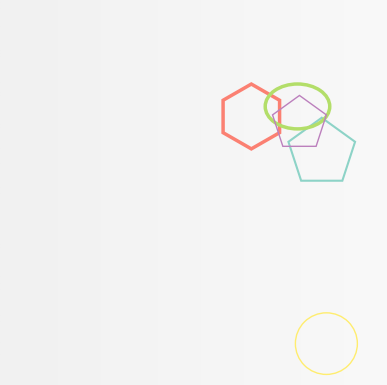[{"shape": "pentagon", "thickness": 1.5, "radius": 0.45, "center": [0.83, 0.604]}, {"shape": "hexagon", "thickness": 2.5, "radius": 0.42, "center": [0.649, 0.698]}, {"shape": "oval", "thickness": 2.5, "radius": 0.42, "center": [0.768, 0.724]}, {"shape": "pentagon", "thickness": 1, "radius": 0.37, "center": [0.773, 0.679]}, {"shape": "circle", "thickness": 1, "radius": 0.4, "center": [0.842, 0.107]}]